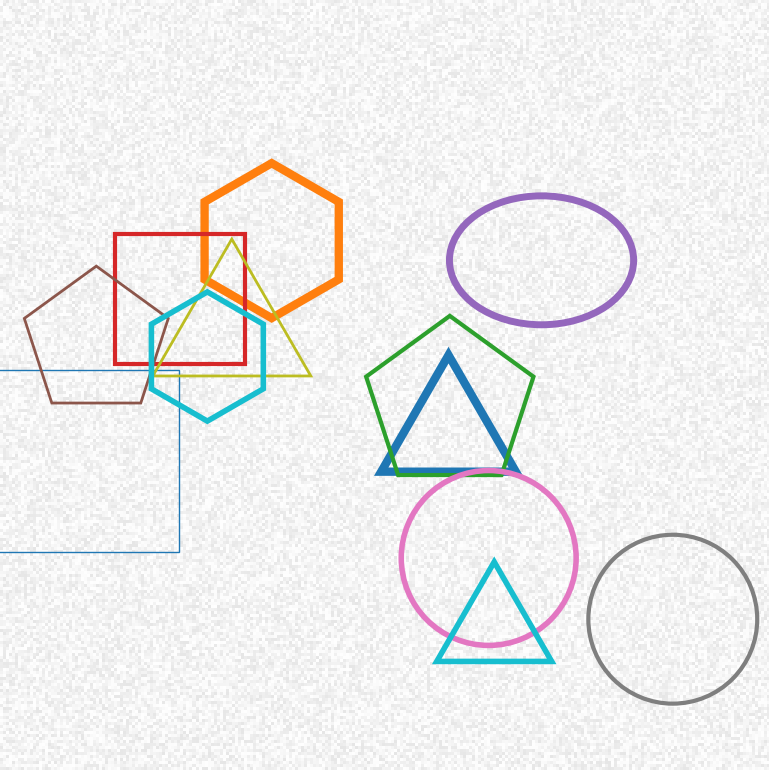[{"shape": "square", "thickness": 0.5, "radius": 0.59, "center": [0.114, 0.402]}, {"shape": "triangle", "thickness": 3, "radius": 0.5, "center": [0.582, 0.438]}, {"shape": "hexagon", "thickness": 3, "radius": 0.5, "center": [0.353, 0.687]}, {"shape": "pentagon", "thickness": 1.5, "radius": 0.57, "center": [0.584, 0.475]}, {"shape": "square", "thickness": 1.5, "radius": 0.42, "center": [0.234, 0.611]}, {"shape": "oval", "thickness": 2.5, "radius": 0.6, "center": [0.703, 0.662]}, {"shape": "pentagon", "thickness": 1, "radius": 0.49, "center": [0.125, 0.556]}, {"shape": "circle", "thickness": 2, "radius": 0.57, "center": [0.635, 0.275]}, {"shape": "circle", "thickness": 1.5, "radius": 0.55, "center": [0.874, 0.196]}, {"shape": "triangle", "thickness": 1, "radius": 0.59, "center": [0.301, 0.571]}, {"shape": "hexagon", "thickness": 2, "radius": 0.42, "center": [0.269, 0.537]}, {"shape": "triangle", "thickness": 2, "radius": 0.43, "center": [0.642, 0.184]}]